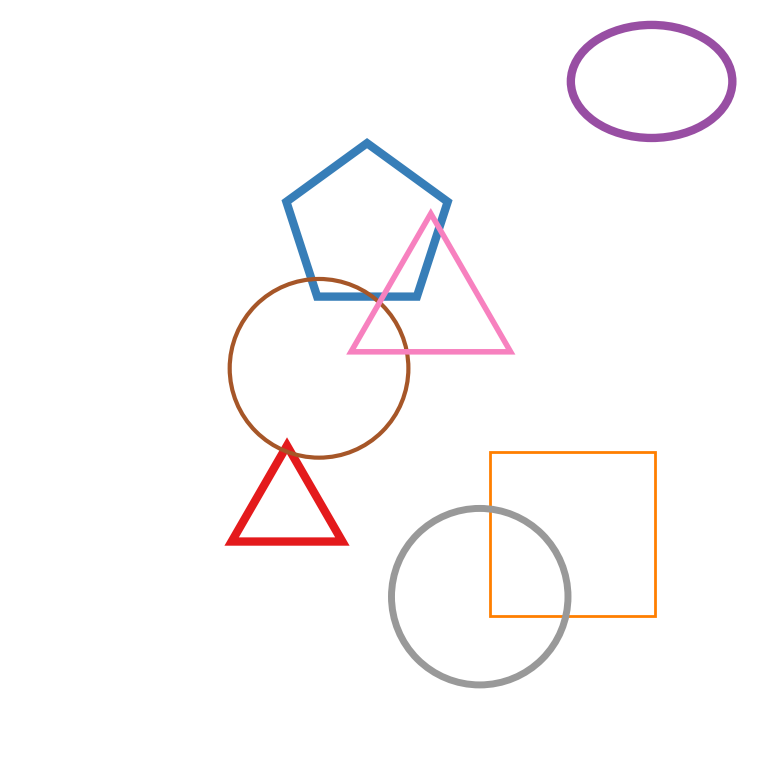[{"shape": "triangle", "thickness": 3, "radius": 0.42, "center": [0.373, 0.338]}, {"shape": "pentagon", "thickness": 3, "radius": 0.55, "center": [0.477, 0.704]}, {"shape": "oval", "thickness": 3, "radius": 0.52, "center": [0.846, 0.894]}, {"shape": "square", "thickness": 1, "radius": 0.54, "center": [0.744, 0.306]}, {"shape": "circle", "thickness": 1.5, "radius": 0.58, "center": [0.414, 0.522]}, {"shape": "triangle", "thickness": 2, "radius": 0.6, "center": [0.559, 0.603]}, {"shape": "circle", "thickness": 2.5, "radius": 0.57, "center": [0.623, 0.225]}]